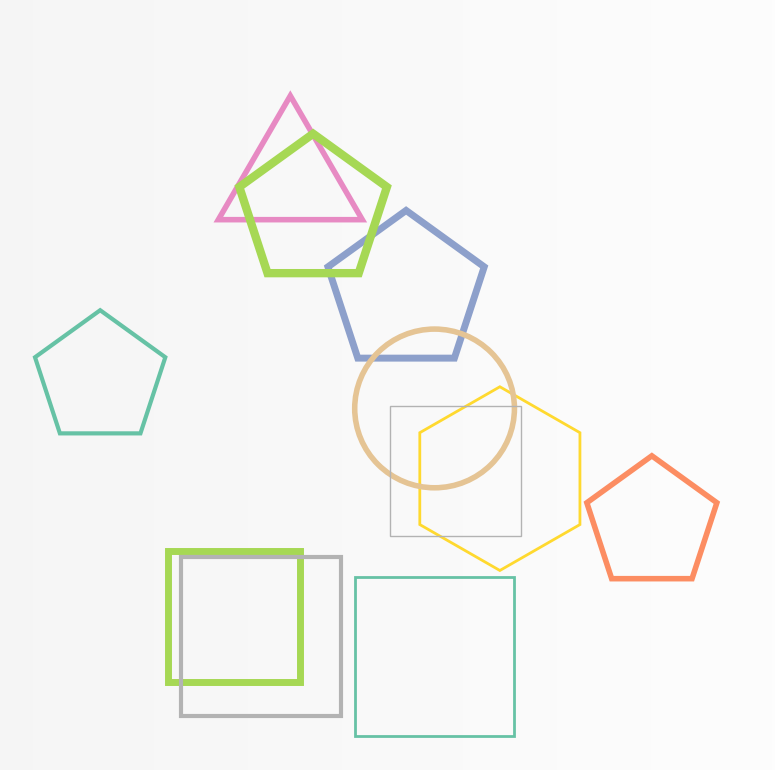[{"shape": "pentagon", "thickness": 1.5, "radius": 0.44, "center": [0.129, 0.509]}, {"shape": "square", "thickness": 1, "radius": 0.51, "center": [0.56, 0.147]}, {"shape": "pentagon", "thickness": 2, "radius": 0.44, "center": [0.841, 0.32]}, {"shape": "pentagon", "thickness": 2.5, "radius": 0.53, "center": [0.524, 0.621]}, {"shape": "triangle", "thickness": 2, "radius": 0.54, "center": [0.375, 0.768]}, {"shape": "pentagon", "thickness": 3, "radius": 0.5, "center": [0.404, 0.726]}, {"shape": "square", "thickness": 2.5, "radius": 0.43, "center": [0.302, 0.199]}, {"shape": "hexagon", "thickness": 1, "radius": 0.6, "center": [0.645, 0.378]}, {"shape": "circle", "thickness": 2, "radius": 0.52, "center": [0.561, 0.47]}, {"shape": "square", "thickness": 1.5, "radius": 0.52, "center": [0.337, 0.173]}, {"shape": "square", "thickness": 0.5, "radius": 0.42, "center": [0.588, 0.388]}]